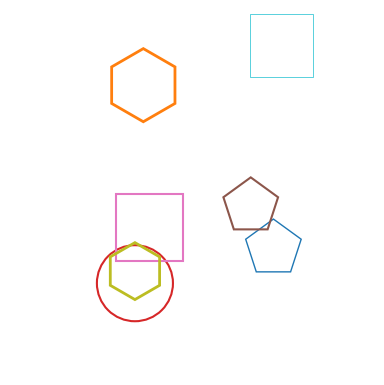[{"shape": "pentagon", "thickness": 1, "radius": 0.38, "center": [0.71, 0.355]}, {"shape": "hexagon", "thickness": 2, "radius": 0.47, "center": [0.372, 0.779]}, {"shape": "circle", "thickness": 1.5, "radius": 0.49, "center": [0.35, 0.264]}, {"shape": "pentagon", "thickness": 1.5, "radius": 0.37, "center": [0.651, 0.465]}, {"shape": "square", "thickness": 1.5, "radius": 0.44, "center": [0.388, 0.408]}, {"shape": "hexagon", "thickness": 2, "radius": 0.37, "center": [0.351, 0.296]}, {"shape": "square", "thickness": 0.5, "radius": 0.41, "center": [0.732, 0.882]}]